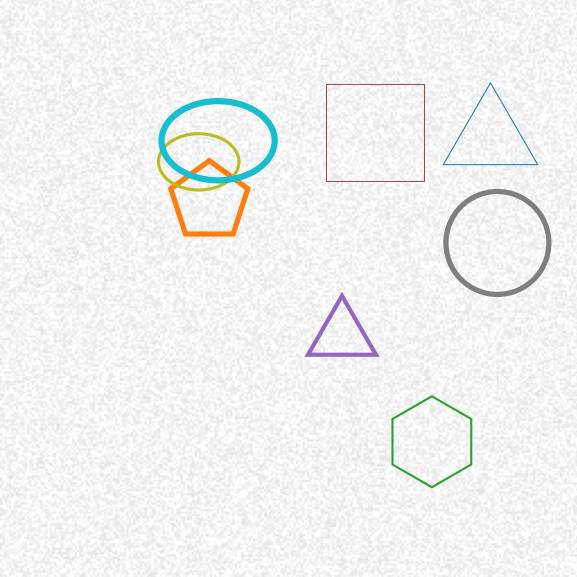[{"shape": "triangle", "thickness": 0.5, "radius": 0.47, "center": [0.849, 0.761]}, {"shape": "pentagon", "thickness": 2.5, "radius": 0.35, "center": [0.362, 0.651]}, {"shape": "hexagon", "thickness": 1, "radius": 0.39, "center": [0.748, 0.234]}, {"shape": "triangle", "thickness": 2, "radius": 0.34, "center": [0.592, 0.419]}, {"shape": "square", "thickness": 0.5, "radius": 0.42, "center": [0.65, 0.77]}, {"shape": "circle", "thickness": 2.5, "radius": 0.45, "center": [0.861, 0.578]}, {"shape": "oval", "thickness": 1.5, "radius": 0.35, "center": [0.344, 0.719]}, {"shape": "oval", "thickness": 3, "radius": 0.49, "center": [0.378, 0.755]}]